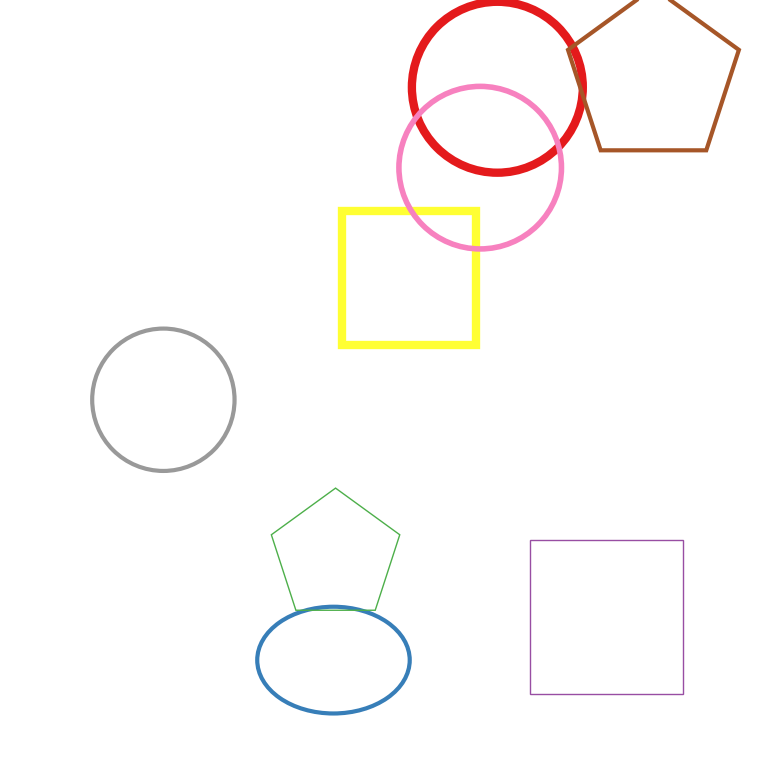[{"shape": "circle", "thickness": 3, "radius": 0.55, "center": [0.646, 0.887]}, {"shape": "oval", "thickness": 1.5, "radius": 0.5, "center": [0.433, 0.143]}, {"shape": "pentagon", "thickness": 0.5, "radius": 0.44, "center": [0.436, 0.278]}, {"shape": "square", "thickness": 0.5, "radius": 0.5, "center": [0.788, 0.198]}, {"shape": "square", "thickness": 3, "radius": 0.43, "center": [0.531, 0.639]}, {"shape": "pentagon", "thickness": 1.5, "radius": 0.58, "center": [0.849, 0.899]}, {"shape": "circle", "thickness": 2, "radius": 0.53, "center": [0.624, 0.782]}, {"shape": "circle", "thickness": 1.5, "radius": 0.46, "center": [0.212, 0.481]}]